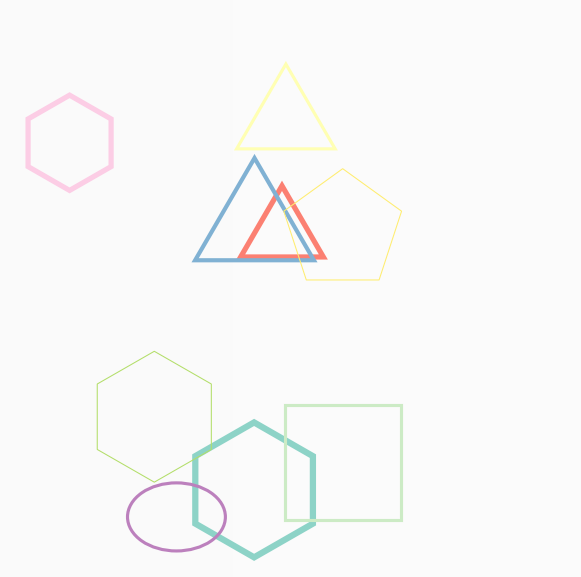[{"shape": "hexagon", "thickness": 3, "radius": 0.58, "center": [0.437, 0.151]}, {"shape": "triangle", "thickness": 1.5, "radius": 0.49, "center": [0.492, 0.79]}, {"shape": "triangle", "thickness": 2.5, "radius": 0.41, "center": [0.485, 0.595]}, {"shape": "triangle", "thickness": 2, "radius": 0.59, "center": [0.438, 0.607]}, {"shape": "hexagon", "thickness": 0.5, "radius": 0.57, "center": [0.265, 0.278]}, {"shape": "hexagon", "thickness": 2.5, "radius": 0.41, "center": [0.12, 0.752]}, {"shape": "oval", "thickness": 1.5, "radius": 0.42, "center": [0.304, 0.104]}, {"shape": "square", "thickness": 1.5, "radius": 0.5, "center": [0.59, 0.198]}, {"shape": "pentagon", "thickness": 0.5, "radius": 0.53, "center": [0.59, 0.601]}]